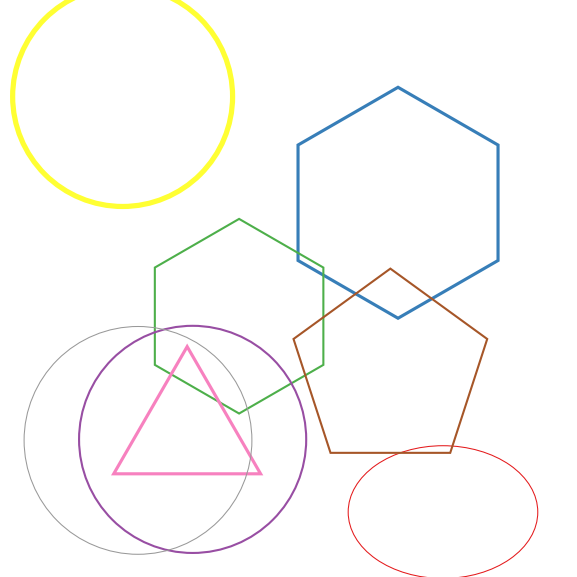[{"shape": "oval", "thickness": 0.5, "radius": 0.82, "center": [0.767, 0.112]}, {"shape": "hexagon", "thickness": 1.5, "radius": 1.0, "center": [0.689, 0.648]}, {"shape": "hexagon", "thickness": 1, "radius": 0.84, "center": [0.414, 0.452]}, {"shape": "circle", "thickness": 1, "radius": 0.98, "center": [0.334, 0.238]}, {"shape": "circle", "thickness": 2.5, "radius": 0.95, "center": [0.212, 0.832]}, {"shape": "pentagon", "thickness": 1, "radius": 0.88, "center": [0.676, 0.358]}, {"shape": "triangle", "thickness": 1.5, "radius": 0.73, "center": [0.324, 0.252]}, {"shape": "circle", "thickness": 0.5, "radius": 0.99, "center": [0.239, 0.237]}]